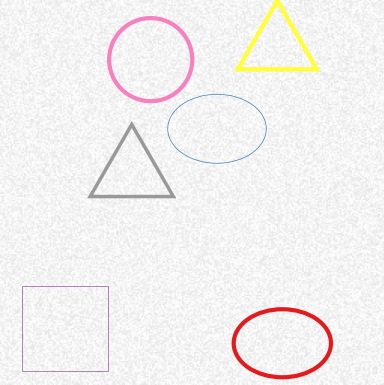[{"shape": "oval", "thickness": 3, "radius": 0.63, "center": [0.733, 0.108]}, {"shape": "oval", "thickness": 0.5, "radius": 0.64, "center": [0.564, 0.666]}, {"shape": "square", "thickness": 0.5, "radius": 0.55, "center": [0.169, 0.146]}, {"shape": "triangle", "thickness": 3, "radius": 0.59, "center": [0.72, 0.879]}, {"shape": "circle", "thickness": 3, "radius": 0.54, "center": [0.391, 0.845]}, {"shape": "triangle", "thickness": 2.5, "radius": 0.62, "center": [0.342, 0.552]}]